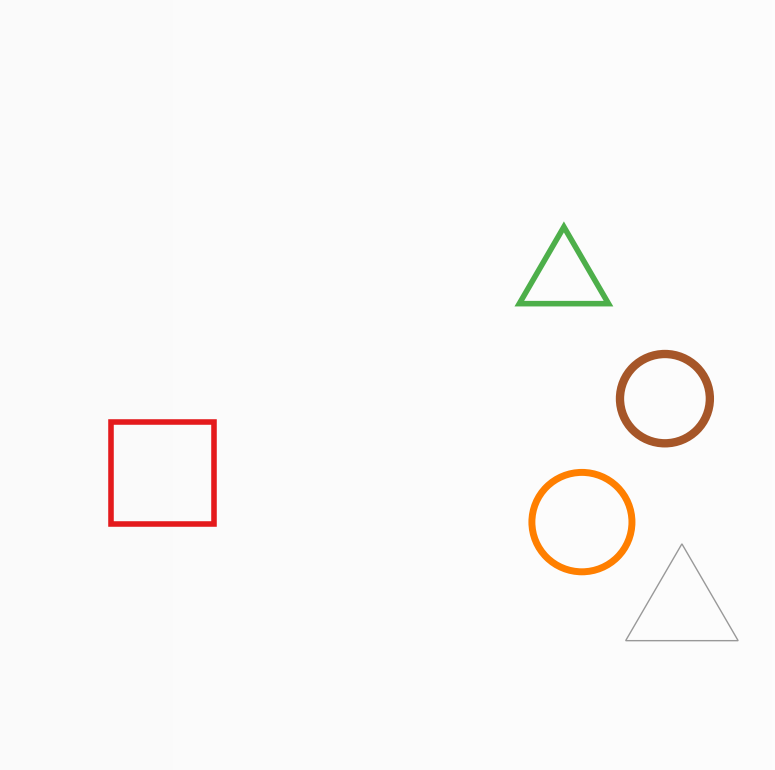[{"shape": "square", "thickness": 2, "radius": 0.33, "center": [0.21, 0.385]}, {"shape": "triangle", "thickness": 2, "radius": 0.33, "center": [0.728, 0.639]}, {"shape": "circle", "thickness": 2.5, "radius": 0.32, "center": [0.751, 0.322]}, {"shape": "circle", "thickness": 3, "radius": 0.29, "center": [0.858, 0.482]}, {"shape": "triangle", "thickness": 0.5, "radius": 0.42, "center": [0.88, 0.21]}]